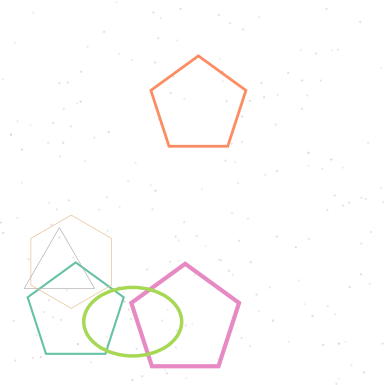[{"shape": "pentagon", "thickness": 1.5, "radius": 0.66, "center": [0.197, 0.187]}, {"shape": "pentagon", "thickness": 2, "radius": 0.65, "center": [0.515, 0.725]}, {"shape": "pentagon", "thickness": 3, "radius": 0.74, "center": [0.481, 0.168]}, {"shape": "oval", "thickness": 2.5, "radius": 0.64, "center": [0.345, 0.164]}, {"shape": "hexagon", "thickness": 0.5, "radius": 0.61, "center": [0.185, 0.32]}, {"shape": "triangle", "thickness": 0.5, "radius": 0.53, "center": [0.154, 0.303]}]